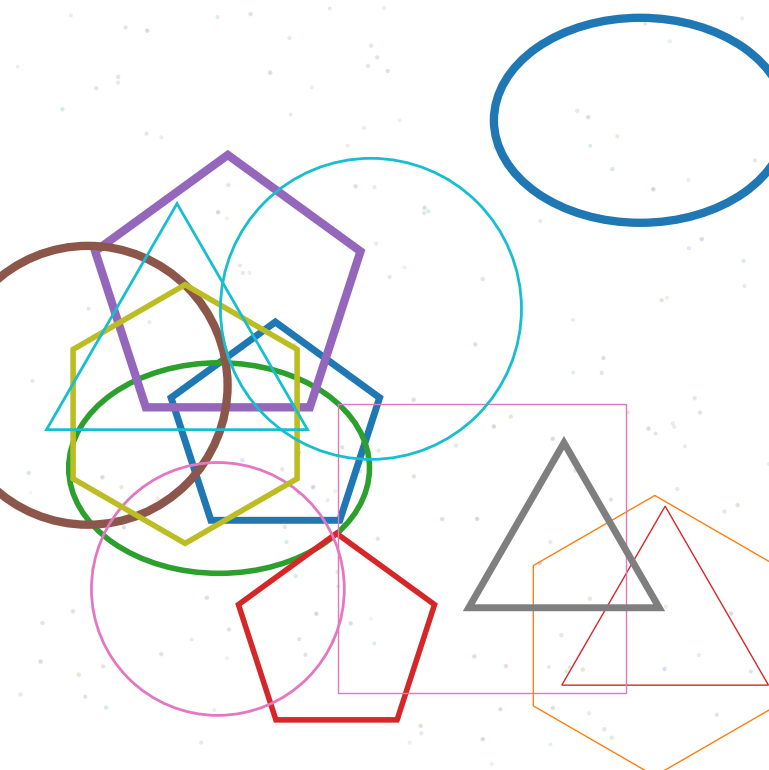[{"shape": "pentagon", "thickness": 2.5, "radius": 0.71, "center": [0.358, 0.439]}, {"shape": "oval", "thickness": 3, "radius": 0.95, "center": [0.832, 0.844]}, {"shape": "hexagon", "thickness": 0.5, "radius": 0.91, "center": [0.85, 0.174]}, {"shape": "oval", "thickness": 2, "radius": 0.98, "center": [0.285, 0.392]}, {"shape": "pentagon", "thickness": 2, "radius": 0.67, "center": [0.437, 0.173]}, {"shape": "triangle", "thickness": 0.5, "radius": 0.77, "center": [0.864, 0.188]}, {"shape": "pentagon", "thickness": 3, "radius": 0.91, "center": [0.296, 0.618]}, {"shape": "circle", "thickness": 3, "radius": 0.91, "center": [0.114, 0.5]}, {"shape": "square", "thickness": 0.5, "radius": 0.94, "center": [0.626, 0.287]}, {"shape": "circle", "thickness": 1, "radius": 0.82, "center": [0.283, 0.235]}, {"shape": "triangle", "thickness": 2.5, "radius": 0.71, "center": [0.732, 0.282]}, {"shape": "hexagon", "thickness": 2, "radius": 0.84, "center": [0.24, 0.462]}, {"shape": "circle", "thickness": 1, "radius": 0.98, "center": [0.482, 0.599]}, {"shape": "triangle", "thickness": 1, "radius": 0.98, "center": [0.23, 0.54]}]